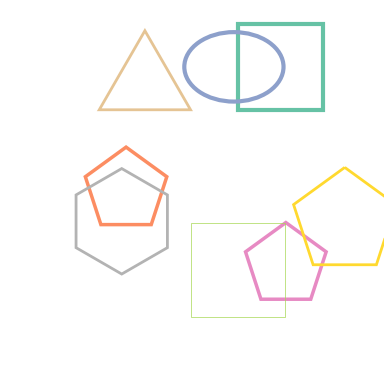[{"shape": "square", "thickness": 3, "radius": 0.55, "center": [0.729, 0.826]}, {"shape": "pentagon", "thickness": 2.5, "radius": 0.56, "center": [0.327, 0.507]}, {"shape": "oval", "thickness": 3, "radius": 0.64, "center": [0.608, 0.826]}, {"shape": "pentagon", "thickness": 2.5, "radius": 0.55, "center": [0.742, 0.312]}, {"shape": "square", "thickness": 0.5, "radius": 0.61, "center": [0.617, 0.299]}, {"shape": "pentagon", "thickness": 2, "radius": 0.7, "center": [0.895, 0.425]}, {"shape": "triangle", "thickness": 2, "radius": 0.68, "center": [0.376, 0.783]}, {"shape": "hexagon", "thickness": 2, "radius": 0.68, "center": [0.316, 0.425]}]